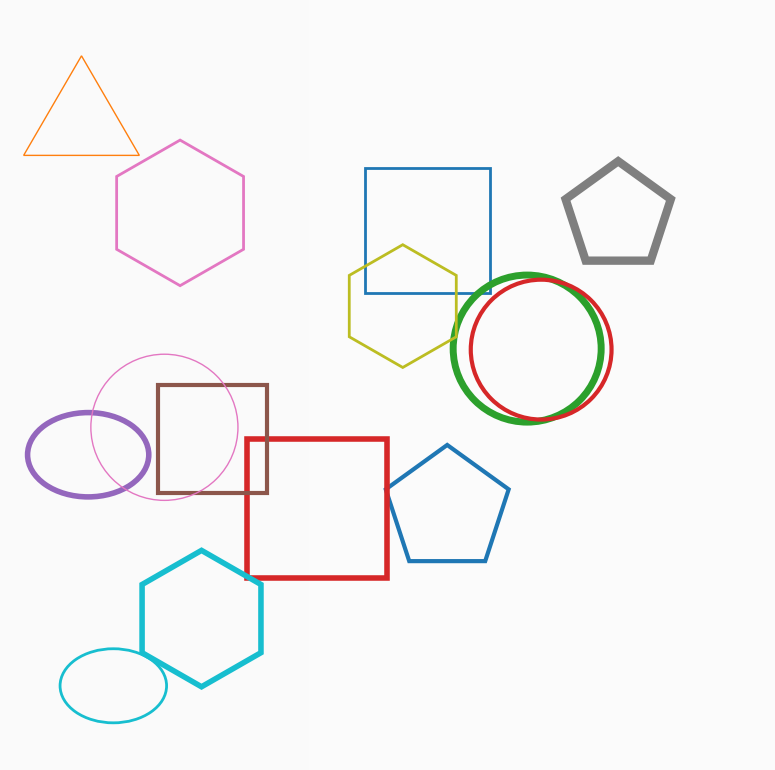[{"shape": "pentagon", "thickness": 1.5, "radius": 0.42, "center": [0.577, 0.339]}, {"shape": "square", "thickness": 1, "radius": 0.4, "center": [0.551, 0.7]}, {"shape": "triangle", "thickness": 0.5, "radius": 0.43, "center": [0.105, 0.841]}, {"shape": "circle", "thickness": 2.5, "radius": 0.48, "center": [0.68, 0.547]}, {"shape": "circle", "thickness": 1.5, "radius": 0.45, "center": [0.698, 0.546]}, {"shape": "square", "thickness": 2, "radius": 0.45, "center": [0.409, 0.34]}, {"shape": "oval", "thickness": 2, "radius": 0.39, "center": [0.114, 0.409]}, {"shape": "square", "thickness": 1.5, "radius": 0.35, "center": [0.275, 0.43]}, {"shape": "circle", "thickness": 0.5, "radius": 0.47, "center": [0.212, 0.445]}, {"shape": "hexagon", "thickness": 1, "radius": 0.47, "center": [0.232, 0.724]}, {"shape": "pentagon", "thickness": 3, "radius": 0.36, "center": [0.798, 0.719]}, {"shape": "hexagon", "thickness": 1, "radius": 0.4, "center": [0.52, 0.602]}, {"shape": "oval", "thickness": 1, "radius": 0.34, "center": [0.146, 0.109]}, {"shape": "hexagon", "thickness": 2, "radius": 0.44, "center": [0.26, 0.197]}]